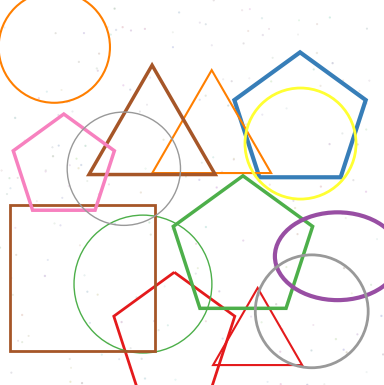[{"shape": "pentagon", "thickness": 2, "radius": 0.83, "center": [0.453, 0.128]}, {"shape": "triangle", "thickness": 1.5, "radius": 0.67, "center": [0.669, 0.119]}, {"shape": "pentagon", "thickness": 3, "radius": 0.9, "center": [0.779, 0.685]}, {"shape": "circle", "thickness": 1, "radius": 0.9, "center": [0.371, 0.262]}, {"shape": "pentagon", "thickness": 2.5, "radius": 0.95, "center": [0.631, 0.353]}, {"shape": "oval", "thickness": 3, "radius": 0.81, "center": [0.877, 0.334]}, {"shape": "triangle", "thickness": 1.5, "radius": 0.89, "center": [0.55, 0.64]}, {"shape": "circle", "thickness": 1.5, "radius": 0.72, "center": [0.141, 0.878]}, {"shape": "circle", "thickness": 2, "radius": 0.72, "center": [0.781, 0.627]}, {"shape": "square", "thickness": 2, "radius": 0.95, "center": [0.214, 0.277]}, {"shape": "triangle", "thickness": 2.5, "radius": 0.95, "center": [0.395, 0.641]}, {"shape": "pentagon", "thickness": 2.5, "radius": 0.69, "center": [0.166, 0.566]}, {"shape": "circle", "thickness": 2, "radius": 0.73, "center": [0.81, 0.191]}, {"shape": "circle", "thickness": 1, "radius": 0.74, "center": [0.322, 0.562]}]